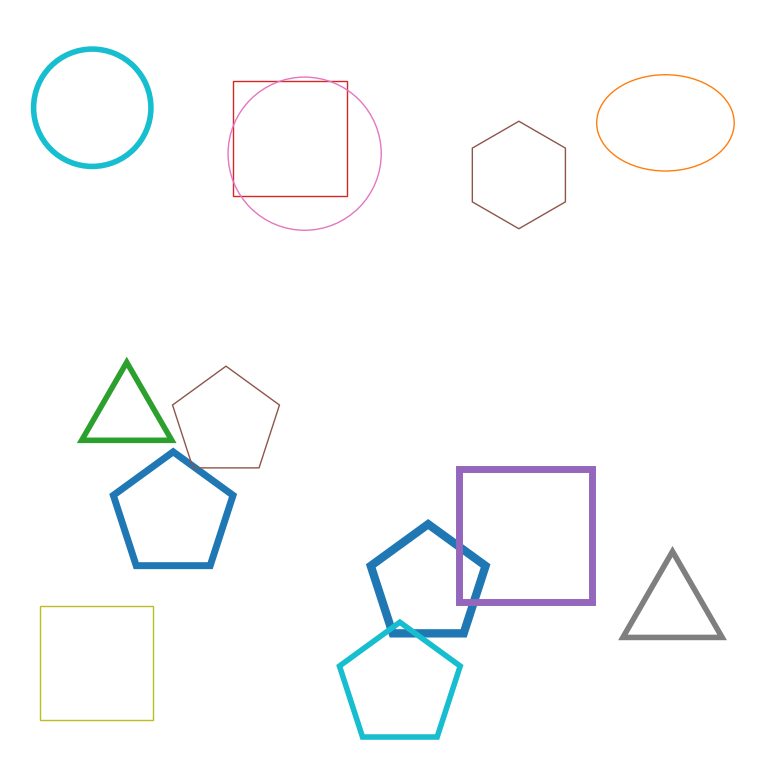[{"shape": "pentagon", "thickness": 2.5, "radius": 0.41, "center": [0.225, 0.331]}, {"shape": "pentagon", "thickness": 3, "radius": 0.39, "center": [0.556, 0.241]}, {"shape": "oval", "thickness": 0.5, "radius": 0.45, "center": [0.864, 0.84]}, {"shape": "triangle", "thickness": 2, "radius": 0.34, "center": [0.165, 0.462]}, {"shape": "square", "thickness": 0.5, "radius": 0.37, "center": [0.376, 0.82]}, {"shape": "square", "thickness": 2.5, "radius": 0.43, "center": [0.682, 0.305]}, {"shape": "pentagon", "thickness": 0.5, "radius": 0.37, "center": [0.294, 0.451]}, {"shape": "hexagon", "thickness": 0.5, "radius": 0.35, "center": [0.674, 0.773]}, {"shape": "circle", "thickness": 0.5, "radius": 0.5, "center": [0.396, 0.8]}, {"shape": "triangle", "thickness": 2, "radius": 0.37, "center": [0.873, 0.209]}, {"shape": "square", "thickness": 0.5, "radius": 0.37, "center": [0.125, 0.139]}, {"shape": "pentagon", "thickness": 2, "radius": 0.41, "center": [0.519, 0.11]}, {"shape": "circle", "thickness": 2, "radius": 0.38, "center": [0.12, 0.86]}]